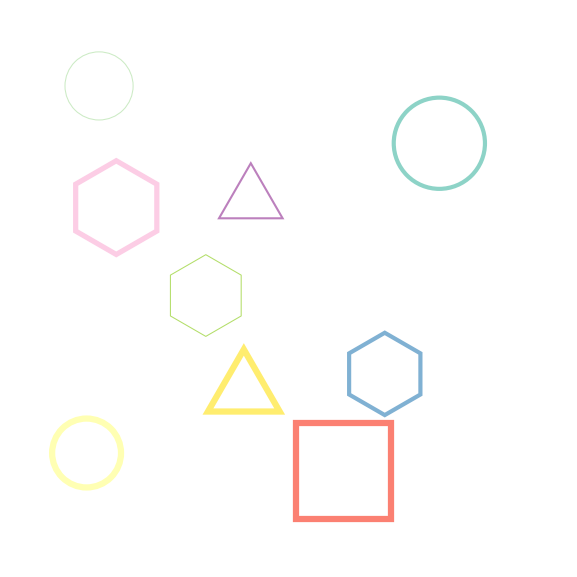[{"shape": "circle", "thickness": 2, "radius": 0.39, "center": [0.761, 0.751]}, {"shape": "circle", "thickness": 3, "radius": 0.3, "center": [0.15, 0.215]}, {"shape": "square", "thickness": 3, "radius": 0.41, "center": [0.595, 0.183]}, {"shape": "hexagon", "thickness": 2, "radius": 0.36, "center": [0.666, 0.352]}, {"shape": "hexagon", "thickness": 0.5, "radius": 0.35, "center": [0.356, 0.487]}, {"shape": "hexagon", "thickness": 2.5, "radius": 0.41, "center": [0.201, 0.64]}, {"shape": "triangle", "thickness": 1, "radius": 0.32, "center": [0.434, 0.653]}, {"shape": "circle", "thickness": 0.5, "radius": 0.29, "center": [0.172, 0.85]}, {"shape": "triangle", "thickness": 3, "radius": 0.36, "center": [0.422, 0.322]}]